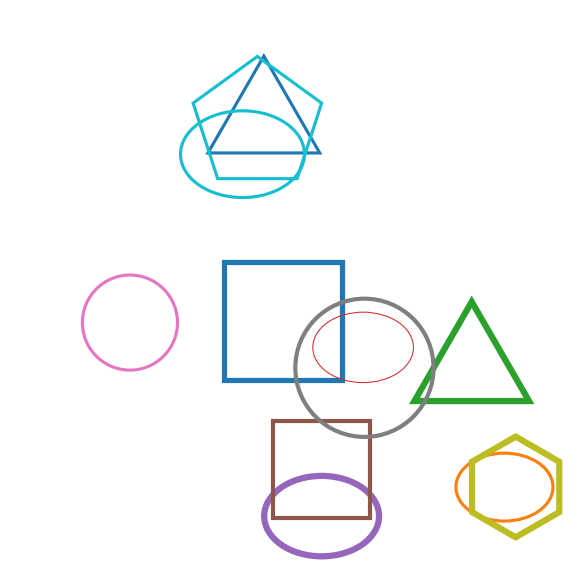[{"shape": "square", "thickness": 2.5, "radius": 0.51, "center": [0.49, 0.444]}, {"shape": "triangle", "thickness": 1.5, "radius": 0.56, "center": [0.457, 0.79]}, {"shape": "oval", "thickness": 1.5, "radius": 0.42, "center": [0.873, 0.156]}, {"shape": "triangle", "thickness": 3, "radius": 0.57, "center": [0.817, 0.362]}, {"shape": "oval", "thickness": 0.5, "radius": 0.44, "center": [0.629, 0.398]}, {"shape": "oval", "thickness": 3, "radius": 0.5, "center": [0.557, 0.105]}, {"shape": "square", "thickness": 2, "radius": 0.42, "center": [0.557, 0.186]}, {"shape": "circle", "thickness": 1.5, "radius": 0.41, "center": [0.225, 0.441]}, {"shape": "circle", "thickness": 2, "radius": 0.6, "center": [0.631, 0.362]}, {"shape": "hexagon", "thickness": 3, "radius": 0.44, "center": [0.893, 0.156]}, {"shape": "oval", "thickness": 1.5, "radius": 0.54, "center": [0.42, 0.732]}, {"shape": "pentagon", "thickness": 1.5, "radius": 0.58, "center": [0.446, 0.784]}]